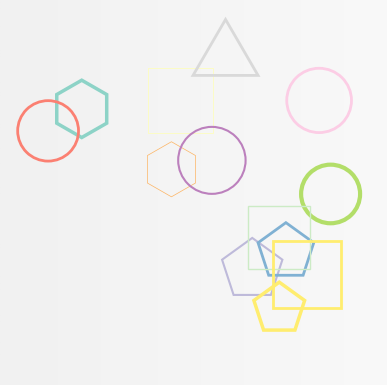[{"shape": "hexagon", "thickness": 2.5, "radius": 0.37, "center": [0.211, 0.717]}, {"shape": "square", "thickness": 0.5, "radius": 0.42, "center": [0.465, 0.739]}, {"shape": "pentagon", "thickness": 1.5, "radius": 0.41, "center": [0.651, 0.3]}, {"shape": "circle", "thickness": 2, "radius": 0.39, "center": [0.124, 0.66]}, {"shape": "pentagon", "thickness": 2, "radius": 0.38, "center": [0.738, 0.346]}, {"shape": "hexagon", "thickness": 0.5, "radius": 0.36, "center": [0.442, 0.56]}, {"shape": "circle", "thickness": 3, "radius": 0.38, "center": [0.853, 0.496]}, {"shape": "circle", "thickness": 2, "radius": 0.42, "center": [0.824, 0.739]}, {"shape": "triangle", "thickness": 2, "radius": 0.48, "center": [0.582, 0.853]}, {"shape": "circle", "thickness": 1.5, "radius": 0.43, "center": [0.547, 0.583]}, {"shape": "square", "thickness": 1, "radius": 0.4, "center": [0.72, 0.383]}, {"shape": "square", "thickness": 2, "radius": 0.44, "center": [0.793, 0.287]}, {"shape": "pentagon", "thickness": 2.5, "radius": 0.34, "center": [0.721, 0.198]}]